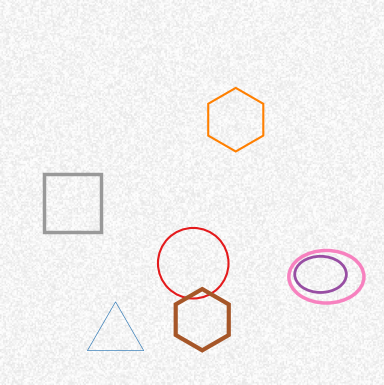[{"shape": "circle", "thickness": 1.5, "radius": 0.46, "center": [0.502, 0.316]}, {"shape": "triangle", "thickness": 0.5, "radius": 0.42, "center": [0.3, 0.132]}, {"shape": "oval", "thickness": 2, "radius": 0.34, "center": [0.833, 0.287]}, {"shape": "hexagon", "thickness": 1.5, "radius": 0.41, "center": [0.612, 0.689]}, {"shape": "hexagon", "thickness": 3, "radius": 0.4, "center": [0.525, 0.17]}, {"shape": "oval", "thickness": 2.5, "radius": 0.49, "center": [0.848, 0.281]}, {"shape": "square", "thickness": 2.5, "radius": 0.37, "center": [0.188, 0.473]}]